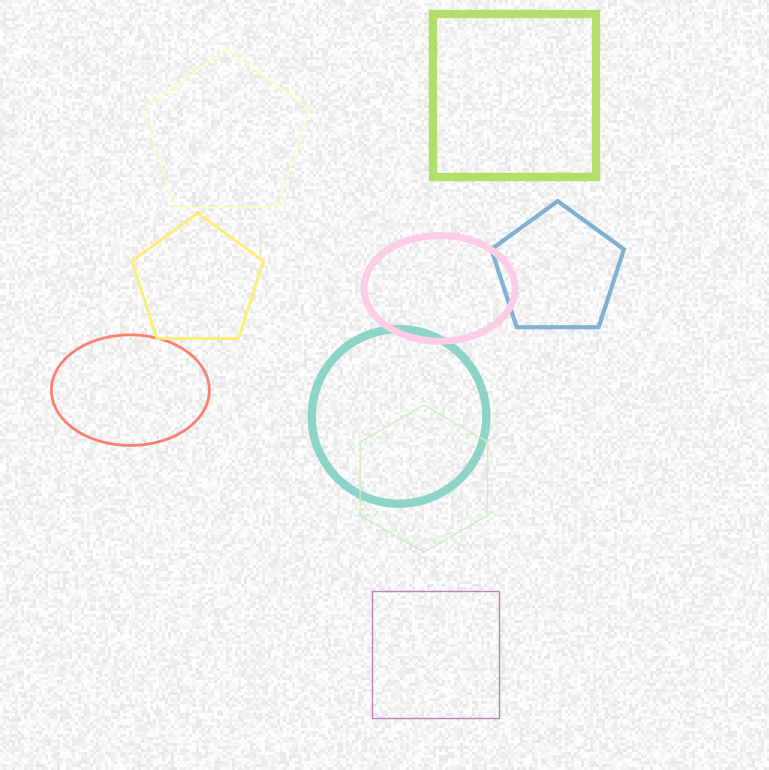[{"shape": "circle", "thickness": 3, "radius": 0.57, "center": [0.518, 0.459]}, {"shape": "pentagon", "thickness": 0.5, "radius": 0.57, "center": [0.294, 0.823]}, {"shape": "oval", "thickness": 1, "radius": 0.51, "center": [0.169, 0.493]}, {"shape": "pentagon", "thickness": 1.5, "radius": 0.45, "center": [0.724, 0.648]}, {"shape": "square", "thickness": 3, "radius": 0.53, "center": [0.668, 0.876]}, {"shape": "oval", "thickness": 2.5, "radius": 0.49, "center": [0.571, 0.625]}, {"shape": "square", "thickness": 0.5, "radius": 0.41, "center": [0.565, 0.15]}, {"shape": "hexagon", "thickness": 0.5, "radius": 0.48, "center": [0.55, 0.378]}, {"shape": "pentagon", "thickness": 1, "radius": 0.45, "center": [0.257, 0.633]}]